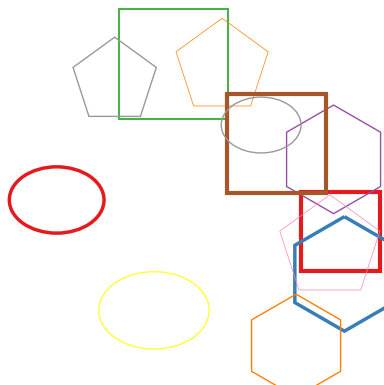[{"shape": "square", "thickness": 3, "radius": 0.51, "center": [0.883, 0.398]}, {"shape": "oval", "thickness": 2.5, "radius": 0.62, "center": [0.147, 0.481]}, {"shape": "hexagon", "thickness": 2.5, "radius": 0.74, "center": [0.895, 0.289]}, {"shape": "square", "thickness": 1.5, "radius": 0.71, "center": [0.45, 0.834]}, {"shape": "hexagon", "thickness": 1, "radius": 0.7, "center": [0.866, 0.586]}, {"shape": "hexagon", "thickness": 1, "radius": 0.67, "center": [0.769, 0.102]}, {"shape": "pentagon", "thickness": 0.5, "radius": 0.63, "center": [0.577, 0.827]}, {"shape": "oval", "thickness": 1, "radius": 0.72, "center": [0.4, 0.194]}, {"shape": "square", "thickness": 3, "radius": 0.64, "center": [0.718, 0.626]}, {"shape": "pentagon", "thickness": 0.5, "radius": 0.68, "center": [0.857, 0.357]}, {"shape": "oval", "thickness": 1, "radius": 0.52, "center": [0.678, 0.675]}, {"shape": "pentagon", "thickness": 1, "radius": 0.57, "center": [0.298, 0.79]}]